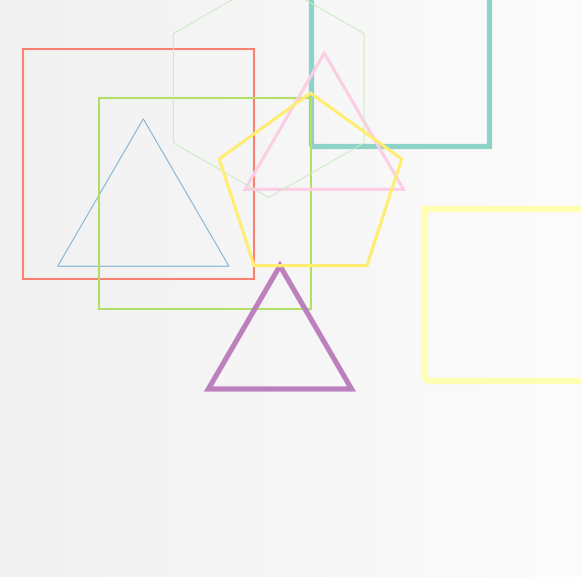[{"shape": "square", "thickness": 2.5, "radius": 0.76, "center": [0.688, 0.899]}, {"shape": "square", "thickness": 3, "radius": 0.75, "center": [0.88, 0.488]}, {"shape": "square", "thickness": 1, "radius": 0.99, "center": [0.238, 0.715]}, {"shape": "triangle", "thickness": 0.5, "radius": 0.85, "center": [0.247, 0.623]}, {"shape": "square", "thickness": 1, "radius": 0.91, "center": [0.353, 0.647]}, {"shape": "triangle", "thickness": 1.5, "radius": 0.79, "center": [0.558, 0.75]}, {"shape": "triangle", "thickness": 2.5, "radius": 0.71, "center": [0.482, 0.397]}, {"shape": "hexagon", "thickness": 0.5, "radius": 0.95, "center": [0.462, 0.846]}, {"shape": "pentagon", "thickness": 1.5, "radius": 0.83, "center": [0.534, 0.673]}]